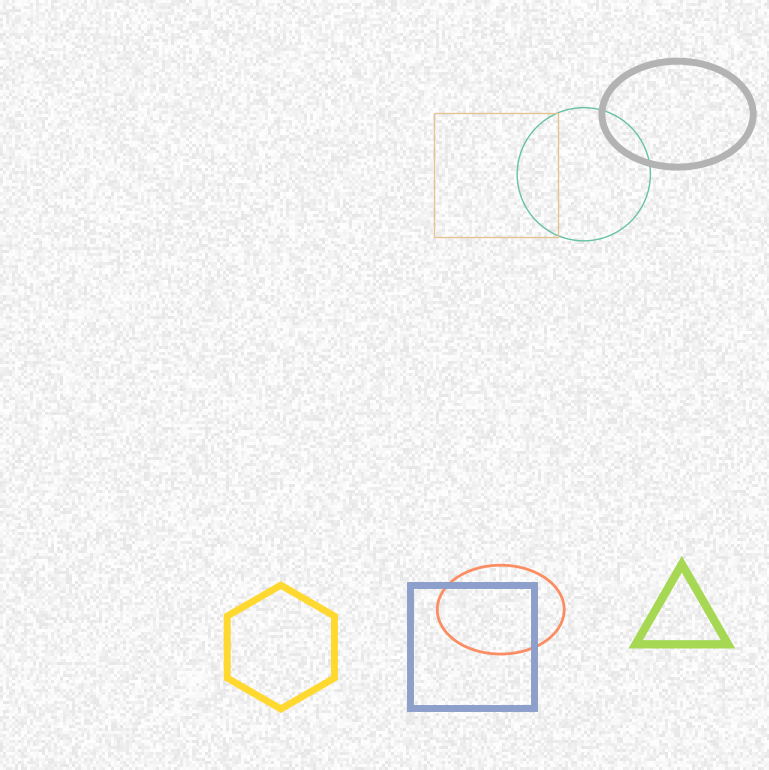[{"shape": "circle", "thickness": 0.5, "radius": 0.43, "center": [0.758, 0.774]}, {"shape": "oval", "thickness": 1, "radius": 0.41, "center": [0.65, 0.208]}, {"shape": "square", "thickness": 2.5, "radius": 0.4, "center": [0.613, 0.16]}, {"shape": "triangle", "thickness": 3, "radius": 0.35, "center": [0.886, 0.198]}, {"shape": "hexagon", "thickness": 2.5, "radius": 0.4, "center": [0.365, 0.16]}, {"shape": "square", "thickness": 0.5, "radius": 0.4, "center": [0.644, 0.773]}, {"shape": "oval", "thickness": 2.5, "radius": 0.49, "center": [0.88, 0.852]}]